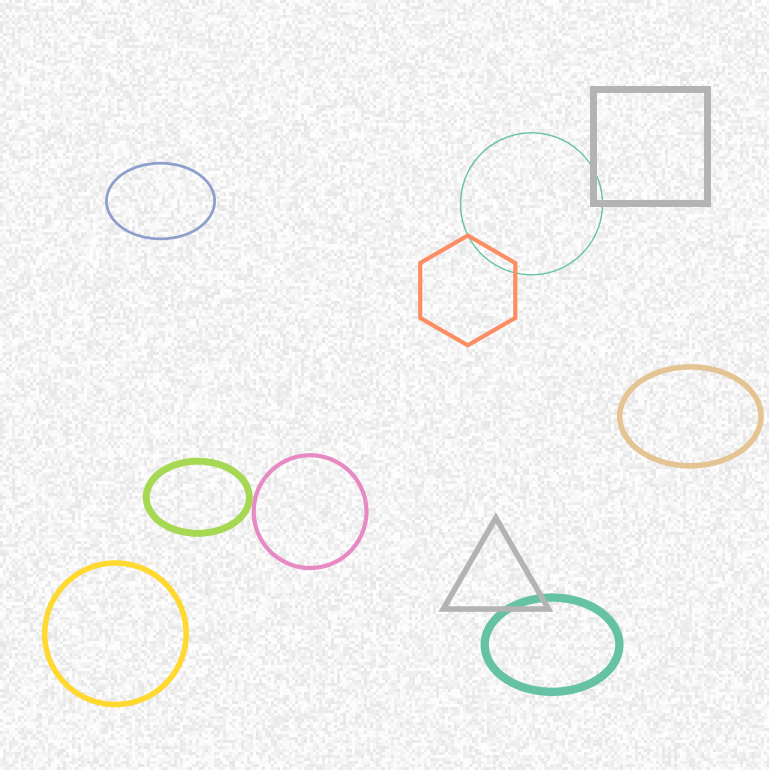[{"shape": "oval", "thickness": 3, "radius": 0.44, "center": [0.717, 0.163]}, {"shape": "circle", "thickness": 0.5, "radius": 0.46, "center": [0.69, 0.735]}, {"shape": "hexagon", "thickness": 1.5, "radius": 0.36, "center": [0.607, 0.623]}, {"shape": "oval", "thickness": 1, "radius": 0.35, "center": [0.208, 0.739]}, {"shape": "circle", "thickness": 1.5, "radius": 0.37, "center": [0.403, 0.336]}, {"shape": "oval", "thickness": 2.5, "radius": 0.33, "center": [0.257, 0.354]}, {"shape": "circle", "thickness": 2, "radius": 0.46, "center": [0.15, 0.177]}, {"shape": "oval", "thickness": 2, "radius": 0.46, "center": [0.897, 0.459]}, {"shape": "square", "thickness": 2.5, "radius": 0.37, "center": [0.844, 0.81]}, {"shape": "triangle", "thickness": 2, "radius": 0.39, "center": [0.644, 0.249]}]